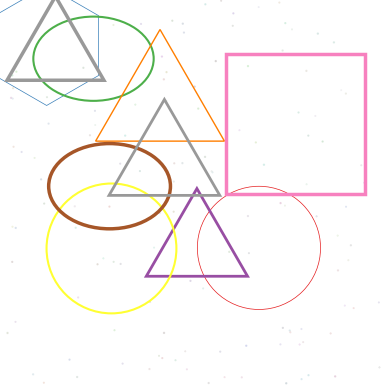[{"shape": "circle", "thickness": 0.5, "radius": 0.8, "center": [0.673, 0.356]}, {"shape": "hexagon", "thickness": 0.5, "radius": 0.78, "center": [0.121, 0.882]}, {"shape": "oval", "thickness": 1.5, "radius": 0.78, "center": [0.243, 0.847]}, {"shape": "triangle", "thickness": 2, "radius": 0.76, "center": [0.511, 0.358]}, {"shape": "triangle", "thickness": 1, "radius": 0.97, "center": [0.416, 0.73]}, {"shape": "circle", "thickness": 1.5, "radius": 0.84, "center": [0.29, 0.355]}, {"shape": "oval", "thickness": 2.5, "radius": 0.79, "center": [0.285, 0.516]}, {"shape": "square", "thickness": 2.5, "radius": 0.91, "center": [0.767, 0.678]}, {"shape": "triangle", "thickness": 2.5, "radius": 0.73, "center": [0.144, 0.864]}, {"shape": "triangle", "thickness": 2, "radius": 0.83, "center": [0.427, 0.576]}]